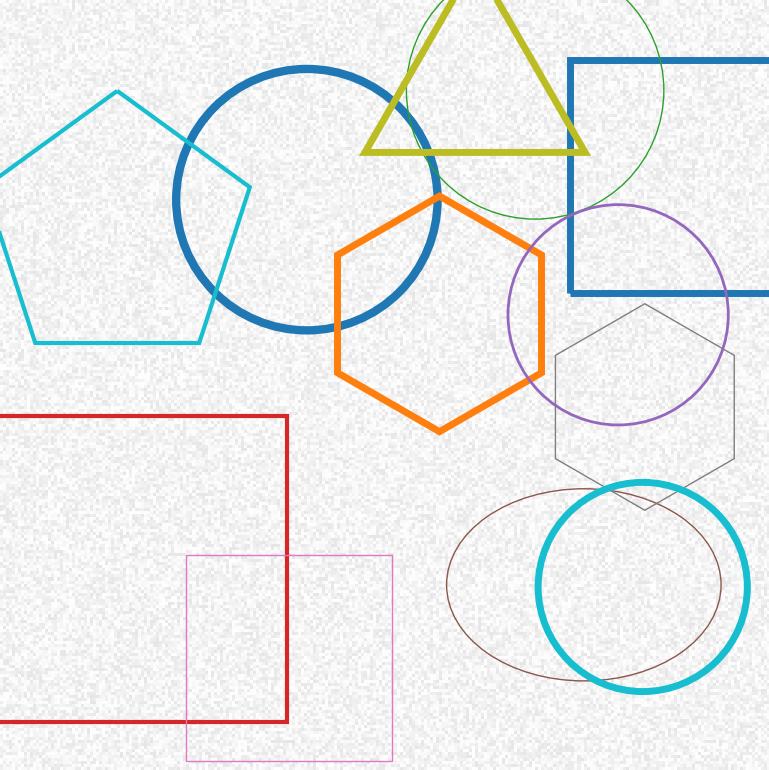[{"shape": "circle", "thickness": 3, "radius": 0.85, "center": [0.399, 0.741]}, {"shape": "square", "thickness": 2.5, "radius": 0.76, "center": [0.891, 0.771]}, {"shape": "hexagon", "thickness": 2.5, "radius": 0.76, "center": [0.571, 0.592]}, {"shape": "circle", "thickness": 0.5, "radius": 0.84, "center": [0.695, 0.883]}, {"shape": "square", "thickness": 1.5, "radius": 0.99, "center": [0.173, 0.261]}, {"shape": "circle", "thickness": 1, "radius": 0.72, "center": [0.803, 0.591]}, {"shape": "oval", "thickness": 0.5, "radius": 0.89, "center": [0.758, 0.24]}, {"shape": "square", "thickness": 0.5, "radius": 0.67, "center": [0.375, 0.146]}, {"shape": "hexagon", "thickness": 0.5, "radius": 0.67, "center": [0.837, 0.471]}, {"shape": "triangle", "thickness": 2.5, "radius": 0.83, "center": [0.617, 0.885]}, {"shape": "pentagon", "thickness": 1.5, "radius": 0.91, "center": [0.152, 0.701]}, {"shape": "circle", "thickness": 2.5, "radius": 0.68, "center": [0.835, 0.238]}]